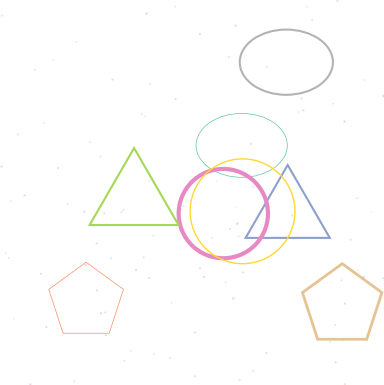[{"shape": "oval", "thickness": 0.5, "radius": 0.59, "center": [0.628, 0.622]}, {"shape": "pentagon", "thickness": 0.5, "radius": 0.51, "center": [0.224, 0.217]}, {"shape": "triangle", "thickness": 1.5, "radius": 0.63, "center": [0.747, 0.445]}, {"shape": "circle", "thickness": 3, "radius": 0.58, "center": [0.58, 0.445]}, {"shape": "triangle", "thickness": 1.5, "radius": 0.67, "center": [0.348, 0.482]}, {"shape": "circle", "thickness": 1, "radius": 0.68, "center": [0.63, 0.451]}, {"shape": "pentagon", "thickness": 2, "radius": 0.54, "center": [0.889, 0.207]}, {"shape": "oval", "thickness": 1.5, "radius": 0.61, "center": [0.744, 0.838]}]